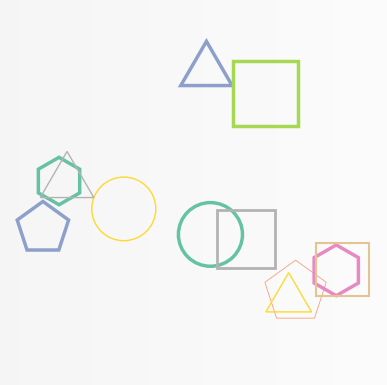[{"shape": "hexagon", "thickness": 2.5, "radius": 0.31, "center": [0.152, 0.53]}, {"shape": "circle", "thickness": 2.5, "radius": 0.41, "center": [0.543, 0.391]}, {"shape": "pentagon", "thickness": 0.5, "radius": 0.42, "center": [0.763, 0.241]}, {"shape": "triangle", "thickness": 2.5, "radius": 0.38, "center": [0.533, 0.816]}, {"shape": "pentagon", "thickness": 2.5, "radius": 0.35, "center": [0.111, 0.407]}, {"shape": "hexagon", "thickness": 2.5, "radius": 0.33, "center": [0.868, 0.298]}, {"shape": "square", "thickness": 2.5, "radius": 0.42, "center": [0.685, 0.757]}, {"shape": "triangle", "thickness": 1, "radius": 0.34, "center": [0.745, 0.224]}, {"shape": "circle", "thickness": 1, "radius": 0.41, "center": [0.319, 0.457]}, {"shape": "square", "thickness": 1.5, "radius": 0.34, "center": [0.884, 0.299]}, {"shape": "square", "thickness": 2, "radius": 0.37, "center": [0.635, 0.38]}, {"shape": "triangle", "thickness": 1, "radius": 0.4, "center": [0.173, 0.527]}]